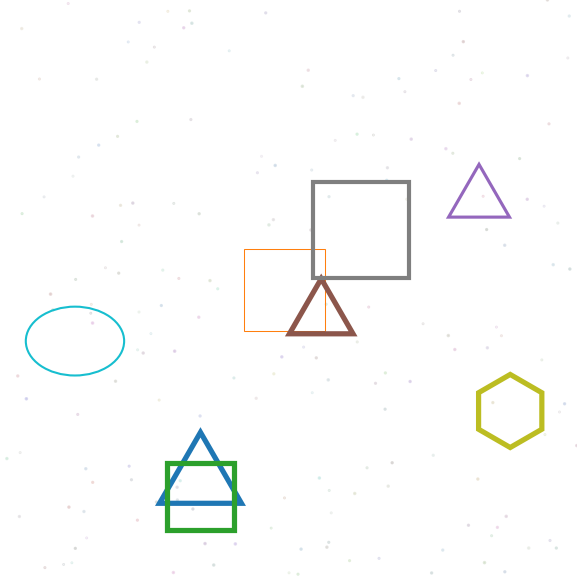[{"shape": "triangle", "thickness": 2.5, "radius": 0.41, "center": [0.347, 0.169]}, {"shape": "square", "thickness": 0.5, "radius": 0.35, "center": [0.493, 0.497]}, {"shape": "square", "thickness": 2.5, "radius": 0.29, "center": [0.347, 0.139]}, {"shape": "triangle", "thickness": 1.5, "radius": 0.3, "center": [0.829, 0.654]}, {"shape": "triangle", "thickness": 2.5, "radius": 0.32, "center": [0.556, 0.453]}, {"shape": "square", "thickness": 2, "radius": 0.42, "center": [0.626, 0.6]}, {"shape": "hexagon", "thickness": 2.5, "radius": 0.32, "center": [0.883, 0.287]}, {"shape": "oval", "thickness": 1, "radius": 0.43, "center": [0.13, 0.409]}]